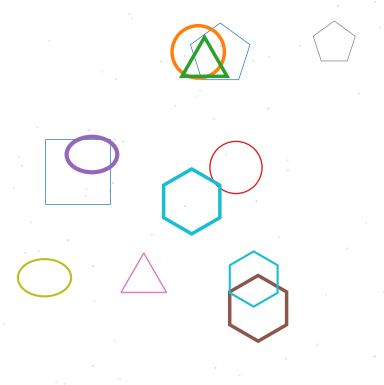[{"shape": "square", "thickness": 0.5, "radius": 0.42, "center": [0.201, 0.555]}, {"shape": "pentagon", "thickness": 0.5, "radius": 0.41, "center": [0.572, 0.859]}, {"shape": "circle", "thickness": 2.5, "radius": 0.34, "center": [0.515, 0.865]}, {"shape": "triangle", "thickness": 2.5, "radius": 0.34, "center": [0.531, 0.836]}, {"shape": "circle", "thickness": 1, "radius": 0.34, "center": [0.613, 0.565]}, {"shape": "oval", "thickness": 3, "radius": 0.33, "center": [0.239, 0.599]}, {"shape": "hexagon", "thickness": 2.5, "radius": 0.43, "center": [0.671, 0.199]}, {"shape": "triangle", "thickness": 1, "radius": 0.34, "center": [0.373, 0.275]}, {"shape": "pentagon", "thickness": 0.5, "radius": 0.29, "center": [0.868, 0.888]}, {"shape": "oval", "thickness": 1.5, "radius": 0.35, "center": [0.116, 0.279]}, {"shape": "hexagon", "thickness": 2.5, "radius": 0.42, "center": [0.498, 0.477]}, {"shape": "hexagon", "thickness": 1.5, "radius": 0.36, "center": [0.659, 0.275]}]